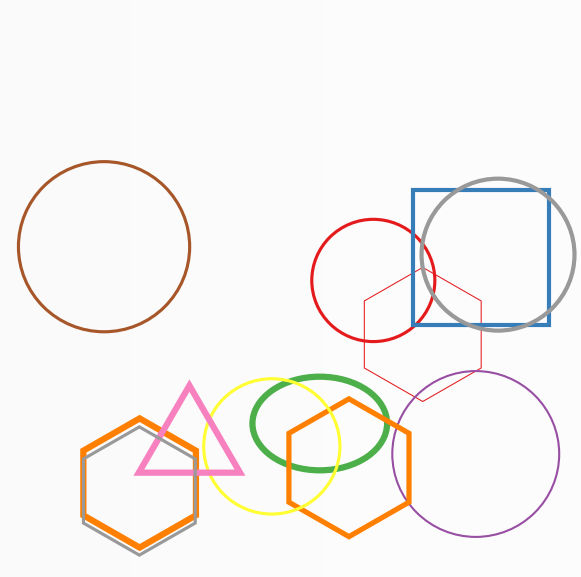[{"shape": "hexagon", "thickness": 0.5, "radius": 0.58, "center": [0.727, 0.42]}, {"shape": "circle", "thickness": 1.5, "radius": 0.53, "center": [0.642, 0.513]}, {"shape": "square", "thickness": 2, "radius": 0.58, "center": [0.827, 0.553]}, {"shape": "oval", "thickness": 3, "radius": 0.58, "center": [0.55, 0.266]}, {"shape": "circle", "thickness": 1, "radius": 0.72, "center": [0.818, 0.213]}, {"shape": "hexagon", "thickness": 3, "radius": 0.56, "center": [0.24, 0.163]}, {"shape": "hexagon", "thickness": 2.5, "radius": 0.6, "center": [0.6, 0.189]}, {"shape": "circle", "thickness": 1.5, "radius": 0.59, "center": [0.468, 0.226]}, {"shape": "circle", "thickness": 1.5, "radius": 0.74, "center": [0.179, 0.572]}, {"shape": "triangle", "thickness": 3, "radius": 0.5, "center": [0.326, 0.231]}, {"shape": "circle", "thickness": 2, "radius": 0.66, "center": [0.857, 0.558]}, {"shape": "hexagon", "thickness": 1.5, "radius": 0.56, "center": [0.24, 0.149]}]